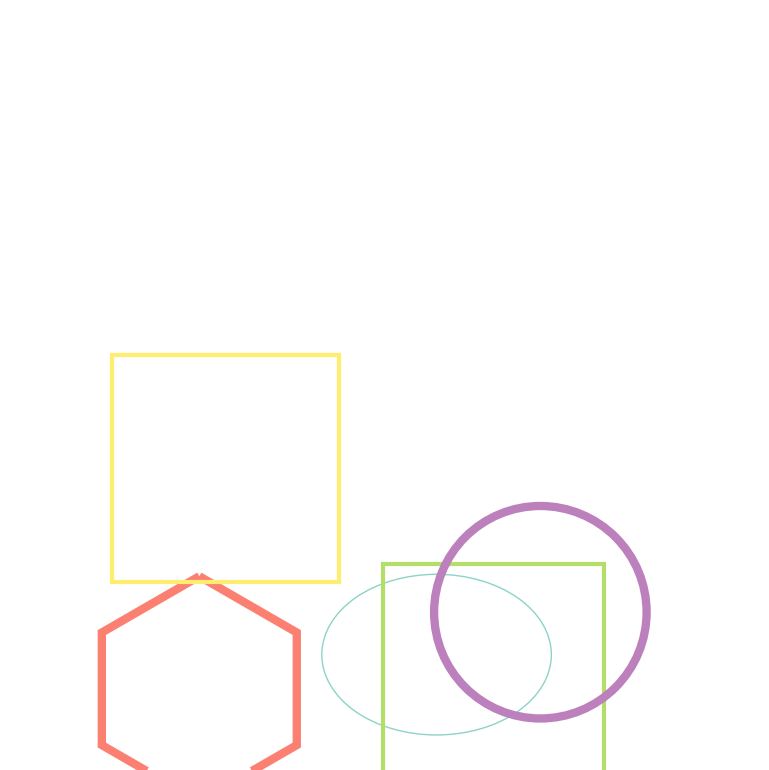[{"shape": "oval", "thickness": 0.5, "radius": 0.75, "center": [0.567, 0.15]}, {"shape": "hexagon", "thickness": 3, "radius": 0.73, "center": [0.259, 0.105]}, {"shape": "square", "thickness": 1.5, "radius": 0.72, "center": [0.641, 0.125]}, {"shape": "circle", "thickness": 3, "radius": 0.69, "center": [0.702, 0.205]}, {"shape": "square", "thickness": 1.5, "radius": 0.74, "center": [0.292, 0.392]}]